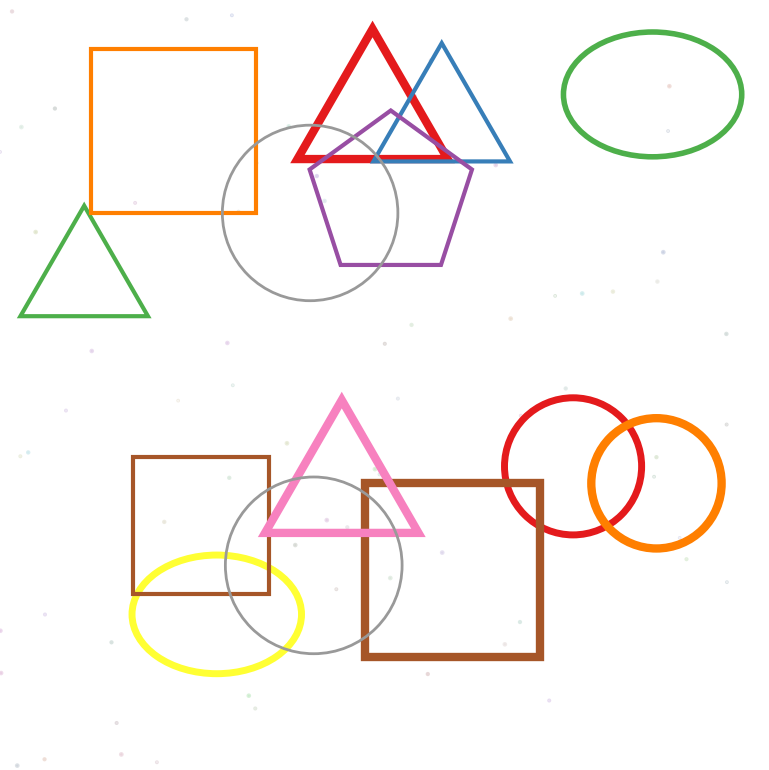[{"shape": "circle", "thickness": 2.5, "radius": 0.45, "center": [0.744, 0.394]}, {"shape": "triangle", "thickness": 3, "radius": 0.56, "center": [0.484, 0.85]}, {"shape": "triangle", "thickness": 1.5, "radius": 0.51, "center": [0.574, 0.842]}, {"shape": "triangle", "thickness": 1.5, "radius": 0.48, "center": [0.109, 0.637]}, {"shape": "oval", "thickness": 2, "radius": 0.58, "center": [0.848, 0.877]}, {"shape": "pentagon", "thickness": 1.5, "radius": 0.55, "center": [0.508, 0.746]}, {"shape": "circle", "thickness": 3, "radius": 0.42, "center": [0.853, 0.372]}, {"shape": "square", "thickness": 1.5, "radius": 0.53, "center": [0.225, 0.83]}, {"shape": "oval", "thickness": 2.5, "radius": 0.55, "center": [0.282, 0.202]}, {"shape": "square", "thickness": 1.5, "radius": 0.44, "center": [0.261, 0.318]}, {"shape": "square", "thickness": 3, "radius": 0.57, "center": [0.588, 0.26]}, {"shape": "triangle", "thickness": 3, "radius": 0.58, "center": [0.444, 0.365]}, {"shape": "circle", "thickness": 1, "radius": 0.57, "center": [0.403, 0.723]}, {"shape": "circle", "thickness": 1, "radius": 0.57, "center": [0.407, 0.266]}]